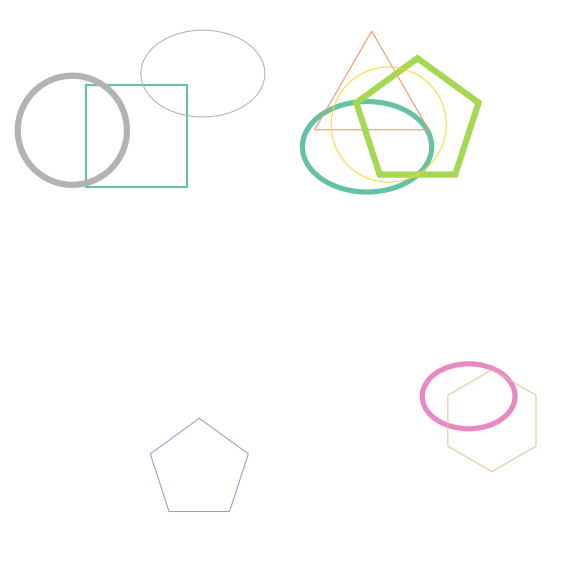[{"shape": "square", "thickness": 1, "radius": 0.44, "center": [0.236, 0.764]}, {"shape": "oval", "thickness": 2.5, "radius": 0.56, "center": [0.636, 0.745]}, {"shape": "triangle", "thickness": 0.5, "radius": 0.57, "center": [0.644, 0.831]}, {"shape": "pentagon", "thickness": 0.5, "radius": 0.45, "center": [0.345, 0.186]}, {"shape": "oval", "thickness": 2.5, "radius": 0.4, "center": [0.811, 0.313]}, {"shape": "pentagon", "thickness": 3, "radius": 0.56, "center": [0.723, 0.787]}, {"shape": "circle", "thickness": 0.5, "radius": 0.5, "center": [0.673, 0.783]}, {"shape": "hexagon", "thickness": 0.5, "radius": 0.44, "center": [0.852, 0.271]}, {"shape": "circle", "thickness": 3, "radius": 0.47, "center": [0.125, 0.774]}, {"shape": "oval", "thickness": 0.5, "radius": 0.54, "center": [0.351, 0.872]}]